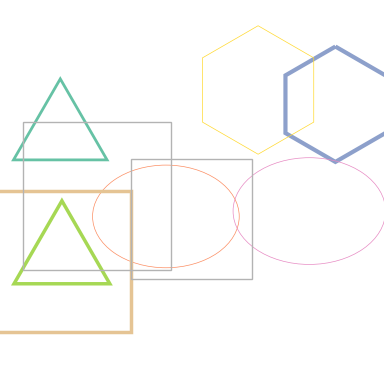[{"shape": "triangle", "thickness": 2, "radius": 0.7, "center": [0.157, 0.655]}, {"shape": "oval", "thickness": 0.5, "radius": 0.95, "center": [0.431, 0.438]}, {"shape": "hexagon", "thickness": 3, "radius": 0.75, "center": [0.871, 0.729]}, {"shape": "oval", "thickness": 0.5, "radius": 0.99, "center": [0.803, 0.452]}, {"shape": "triangle", "thickness": 2.5, "radius": 0.72, "center": [0.161, 0.335]}, {"shape": "hexagon", "thickness": 0.5, "radius": 0.83, "center": [0.67, 0.766]}, {"shape": "square", "thickness": 2.5, "radius": 0.92, "center": [0.156, 0.321]}, {"shape": "square", "thickness": 1, "radius": 0.96, "center": [0.253, 0.492]}, {"shape": "square", "thickness": 1, "radius": 0.78, "center": [0.498, 0.431]}]